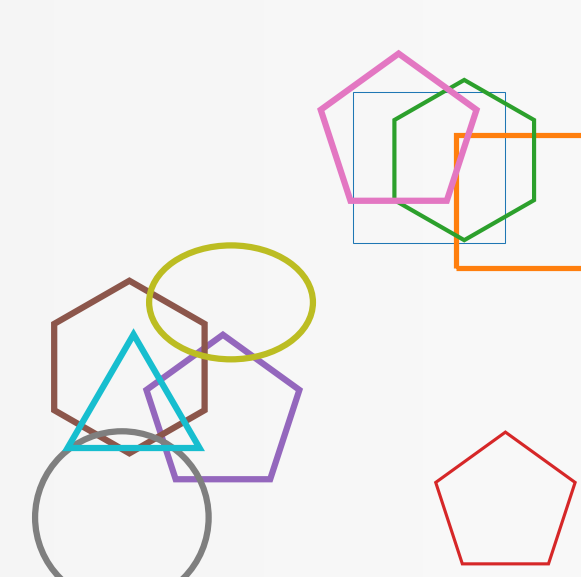[{"shape": "square", "thickness": 0.5, "radius": 0.66, "center": [0.738, 0.709]}, {"shape": "square", "thickness": 2.5, "radius": 0.57, "center": [0.899, 0.65]}, {"shape": "hexagon", "thickness": 2, "radius": 0.69, "center": [0.799, 0.722]}, {"shape": "pentagon", "thickness": 1.5, "radius": 0.63, "center": [0.87, 0.125]}, {"shape": "pentagon", "thickness": 3, "radius": 0.69, "center": [0.384, 0.281]}, {"shape": "hexagon", "thickness": 3, "radius": 0.75, "center": [0.223, 0.364]}, {"shape": "pentagon", "thickness": 3, "radius": 0.7, "center": [0.686, 0.765]}, {"shape": "circle", "thickness": 3, "radius": 0.75, "center": [0.21, 0.103]}, {"shape": "oval", "thickness": 3, "radius": 0.7, "center": [0.397, 0.476]}, {"shape": "triangle", "thickness": 3, "radius": 0.66, "center": [0.23, 0.289]}]